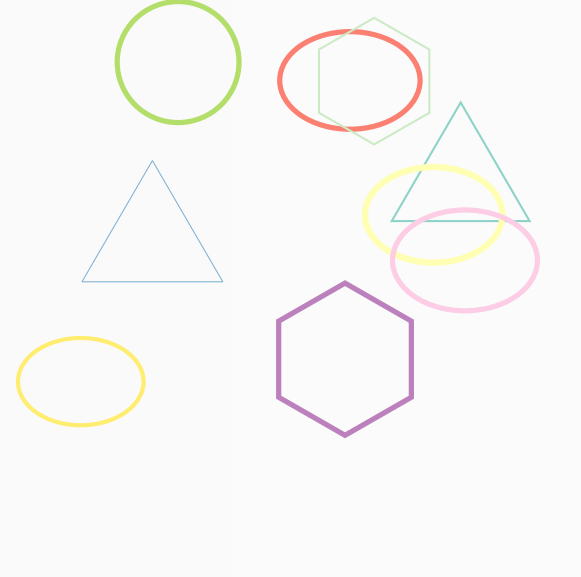[{"shape": "triangle", "thickness": 1, "radius": 0.68, "center": [0.793, 0.685]}, {"shape": "oval", "thickness": 3, "radius": 0.59, "center": [0.746, 0.627]}, {"shape": "oval", "thickness": 2.5, "radius": 0.6, "center": [0.602, 0.86]}, {"shape": "triangle", "thickness": 0.5, "radius": 0.7, "center": [0.262, 0.581]}, {"shape": "circle", "thickness": 2.5, "radius": 0.52, "center": [0.306, 0.892]}, {"shape": "oval", "thickness": 2.5, "radius": 0.62, "center": [0.8, 0.548]}, {"shape": "hexagon", "thickness": 2.5, "radius": 0.66, "center": [0.594, 0.377]}, {"shape": "hexagon", "thickness": 1, "radius": 0.55, "center": [0.644, 0.859]}, {"shape": "oval", "thickness": 2, "radius": 0.54, "center": [0.139, 0.338]}]